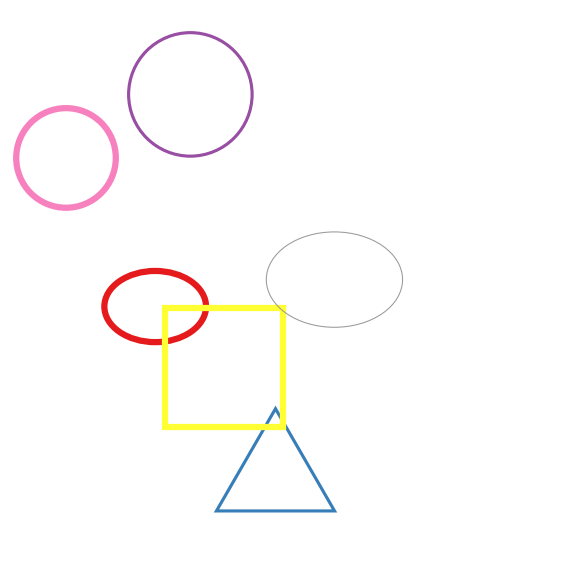[{"shape": "oval", "thickness": 3, "radius": 0.44, "center": [0.269, 0.468]}, {"shape": "triangle", "thickness": 1.5, "radius": 0.59, "center": [0.477, 0.173]}, {"shape": "circle", "thickness": 1.5, "radius": 0.53, "center": [0.33, 0.836]}, {"shape": "square", "thickness": 3, "radius": 0.51, "center": [0.388, 0.363]}, {"shape": "circle", "thickness": 3, "radius": 0.43, "center": [0.114, 0.726]}, {"shape": "oval", "thickness": 0.5, "radius": 0.59, "center": [0.579, 0.515]}]